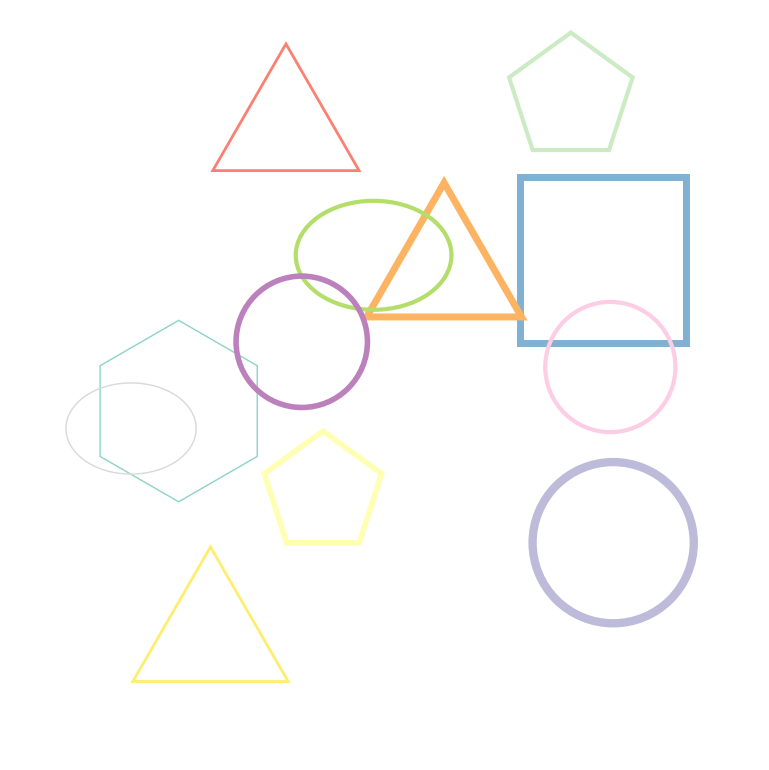[{"shape": "hexagon", "thickness": 0.5, "radius": 0.59, "center": [0.232, 0.466]}, {"shape": "pentagon", "thickness": 2, "radius": 0.4, "center": [0.419, 0.36]}, {"shape": "circle", "thickness": 3, "radius": 0.52, "center": [0.796, 0.295]}, {"shape": "triangle", "thickness": 1, "radius": 0.55, "center": [0.371, 0.833]}, {"shape": "square", "thickness": 2.5, "radius": 0.54, "center": [0.783, 0.662]}, {"shape": "triangle", "thickness": 2.5, "radius": 0.58, "center": [0.577, 0.646]}, {"shape": "oval", "thickness": 1.5, "radius": 0.51, "center": [0.485, 0.668]}, {"shape": "circle", "thickness": 1.5, "radius": 0.42, "center": [0.793, 0.523]}, {"shape": "oval", "thickness": 0.5, "radius": 0.42, "center": [0.17, 0.444]}, {"shape": "circle", "thickness": 2, "radius": 0.43, "center": [0.392, 0.556]}, {"shape": "pentagon", "thickness": 1.5, "radius": 0.42, "center": [0.741, 0.873]}, {"shape": "triangle", "thickness": 1, "radius": 0.58, "center": [0.273, 0.173]}]